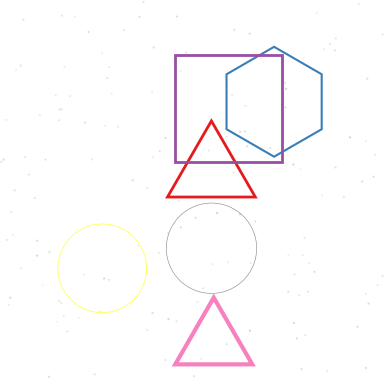[{"shape": "triangle", "thickness": 2, "radius": 0.66, "center": [0.549, 0.554]}, {"shape": "hexagon", "thickness": 1.5, "radius": 0.71, "center": [0.712, 0.736]}, {"shape": "square", "thickness": 2, "radius": 0.69, "center": [0.593, 0.719]}, {"shape": "circle", "thickness": 0.5, "radius": 0.58, "center": [0.266, 0.303]}, {"shape": "triangle", "thickness": 3, "radius": 0.58, "center": [0.555, 0.111]}, {"shape": "circle", "thickness": 0.5, "radius": 0.59, "center": [0.549, 0.355]}]